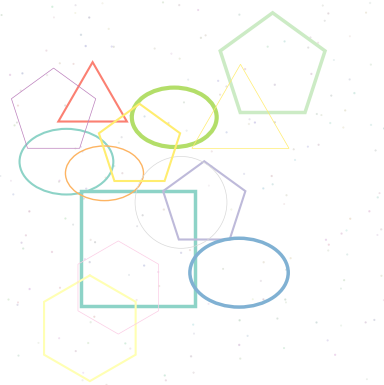[{"shape": "oval", "thickness": 1.5, "radius": 0.61, "center": [0.173, 0.58]}, {"shape": "square", "thickness": 2.5, "radius": 0.75, "center": [0.359, 0.354]}, {"shape": "hexagon", "thickness": 1.5, "radius": 0.69, "center": [0.233, 0.147]}, {"shape": "pentagon", "thickness": 1.5, "radius": 0.56, "center": [0.53, 0.469]}, {"shape": "triangle", "thickness": 1.5, "radius": 0.51, "center": [0.241, 0.736]}, {"shape": "oval", "thickness": 2.5, "radius": 0.64, "center": [0.621, 0.292]}, {"shape": "oval", "thickness": 1, "radius": 0.51, "center": [0.271, 0.55]}, {"shape": "oval", "thickness": 3, "radius": 0.55, "center": [0.453, 0.695]}, {"shape": "hexagon", "thickness": 0.5, "radius": 0.6, "center": [0.307, 0.253]}, {"shape": "circle", "thickness": 0.5, "radius": 0.6, "center": [0.47, 0.474]}, {"shape": "pentagon", "thickness": 0.5, "radius": 0.58, "center": [0.139, 0.708]}, {"shape": "pentagon", "thickness": 2.5, "radius": 0.72, "center": [0.708, 0.824]}, {"shape": "triangle", "thickness": 0.5, "radius": 0.73, "center": [0.625, 0.687]}, {"shape": "pentagon", "thickness": 1.5, "radius": 0.55, "center": [0.362, 0.62]}]